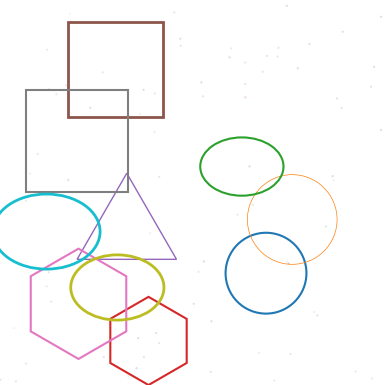[{"shape": "circle", "thickness": 1.5, "radius": 0.53, "center": [0.691, 0.29]}, {"shape": "circle", "thickness": 0.5, "radius": 0.58, "center": [0.759, 0.43]}, {"shape": "oval", "thickness": 1.5, "radius": 0.54, "center": [0.628, 0.567]}, {"shape": "hexagon", "thickness": 1.5, "radius": 0.57, "center": [0.386, 0.114]}, {"shape": "triangle", "thickness": 1, "radius": 0.75, "center": [0.329, 0.401]}, {"shape": "square", "thickness": 2, "radius": 0.61, "center": [0.3, 0.82]}, {"shape": "hexagon", "thickness": 1.5, "radius": 0.72, "center": [0.204, 0.211]}, {"shape": "square", "thickness": 1.5, "radius": 0.66, "center": [0.2, 0.633]}, {"shape": "oval", "thickness": 2, "radius": 0.61, "center": [0.305, 0.253]}, {"shape": "oval", "thickness": 2, "radius": 0.7, "center": [0.121, 0.398]}]